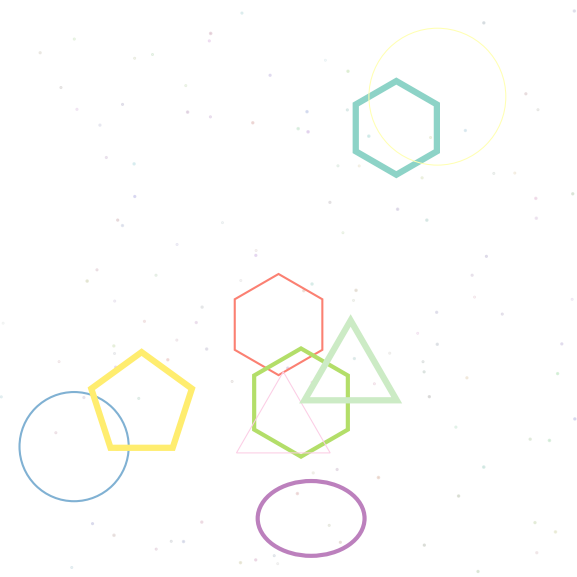[{"shape": "hexagon", "thickness": 3, "radius": 0.41, "center": [0.686, 0.778]}, {"shape": "circle", "thickness": 0.5, "radius": 0.59, "center": [0.757, 0.832]}, {"shape": "hexagon", "thickness": 1, "radius": 0.44, "center": [0.482, 0.437]}, {"shape": "circle", "thickness": 1, "radius": 0.47, "center": [0.128, 0.226]}, {"shape": "hexagon", "thickness": 2, "radius": 0.47, "center": [0.521, 0.302]}, {"shape": "triangle", "thickness": 0.5, "radius": 0.47, "center": [0.491, 0.262]}, {"shape": "oval", "thickness": 2, "radius": 0.46, "center": [0.539, 0.101]}, {"shape": "triangle", "thickness": 3, "radius": 0.46, "center": [0.607, 0.352]}, {"shape": "pentagon", "thickness": 3, "radius": 0.46, "center": [0.245, 0.298]}]